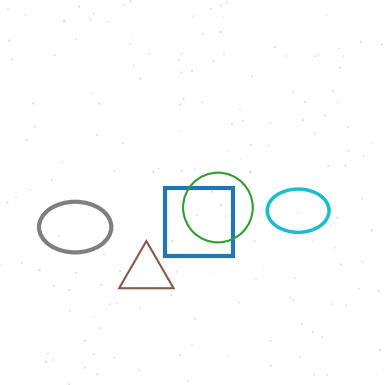[{"shape": "square", "thickness": 3, "radius": 0.45, "center": [0.517, 0.423]}, {"shape": "circle", "thickness": 1.5, "radius": 0.45, "center": [0.566, 0.461]}, {"shape": "triangle", "thickness": 1.5, "radius": 0.41, "center": [0.38, 0.292]}, {"shape": "oval", "thickness": 3, "radius": 0.47, "center": [0.195, 0.41]}, {"shape": "oval", "thickness": 2.5, "radius": 0.4, "center": [0.774, 0.453]}]